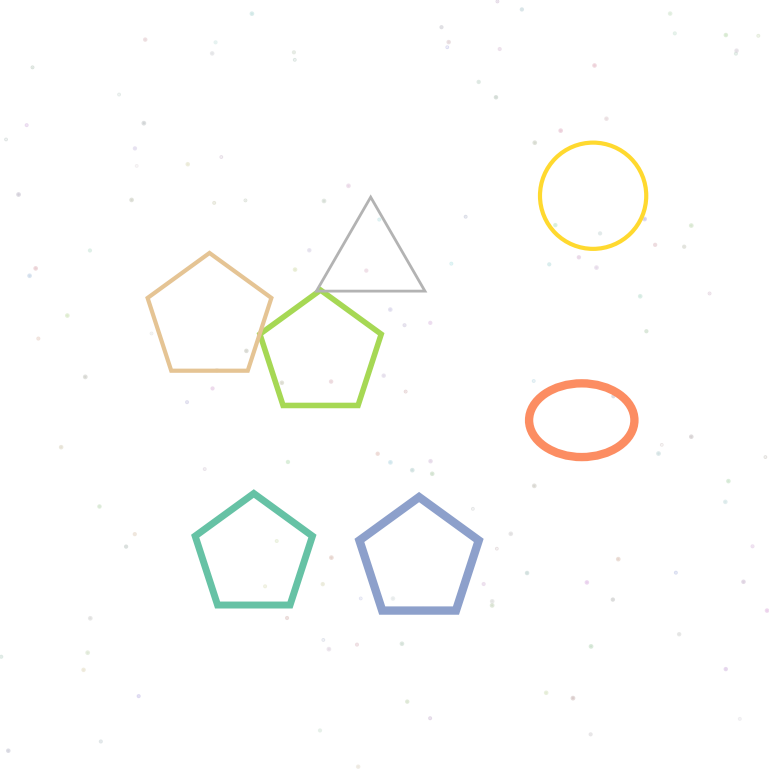[{"shape": "pentagon", "thickness": 2.5, "radius": 0.4, "center": [0.33, 0.279]}, {"shape": "oval", "thickness": 3, "radius": 0.34, "center": [0.756, 0.454]}, {"shape": "pentagon", "thickness": 3, "radius": 0.41, "center": [0.544, 0.273]}, {"shape": "pentagon", "thickness": 2, "radius": 0.41, "center": [0.416, 0.54]}, {"shape": "circle", "thickness": 1.5, "radius": 0.34, "center": [0.77, 0.746]}, {"shape": "pentagon", "thickness": 1.5, "radius": 0.42, "center": [0.272, 0.587]}, {"shape": "triangle", "thickness": 1, "radius": 0.41, "center": [0.481, 0.663]}]